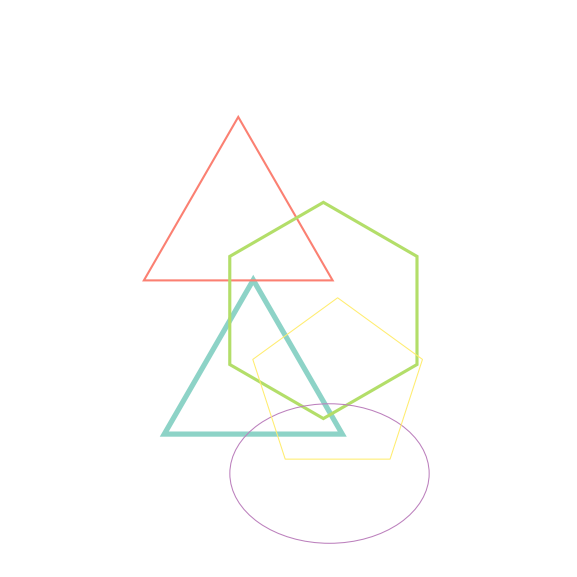[{"shape": "triangle", "thickness": 2.5, "radius": 0.89, "center": [0.439, 0.336]}, {"shape": "triangle", "thickness": 1, "radius": 0.94, "center": [0.413, 0.608]}, {"shape": "hexagon", "thickness": 1.5, "radius": 0.94, "center": [0.56, 0.462]}, {"shape": "oval", "thickness": 0.5, "radius": 0.86, "center": [0.571, 0.179]}, {"shape": "pentagon", "thickness": 0.5, "radius": 0.77, "center": [0.585, 0.329]}]